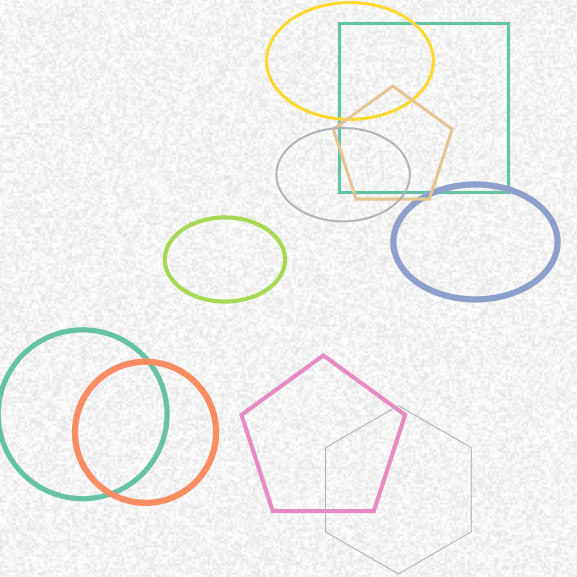[{"shape": "circle", "thickness": 2.5, "radius": 0.73, "center": [0.143, 0.282]}, {"shape": "square", "thickness": 1.5, "radius": 0.73, "center": [0.734, 0.813]}, {"shape": "circle", "thickness": 3, "radius": 0.61, "center": [0.252, 0.251]}, {"shape": "oval", "thickness": 3, "radius": 0.71, "center": [0.823, 0.58]}, {"shape": "pentagon", "thickness": 2, "radius": 0.74, "center": [0.56, 0.235]}, {"shape": "oval", "thickness": 2, "radius": 0.52, "center": [0.39, 0.55]}, {"shape": "oval", "thickness": 1.5, "radius": 0.72, "center": [0.606, 0.894]}, {"shape": "pentagon", "thickness": 1.5, "radius": 0.54, "center": [0.68, 0.742]}, {"shape": "oval", "thickness": 1, "radius": 0.58, "center": [0.594, 0.697]}, {"shape": "hexagon", "thickness": 0.5, "radius": 0.73, "center": [0.69, 0.151]}]